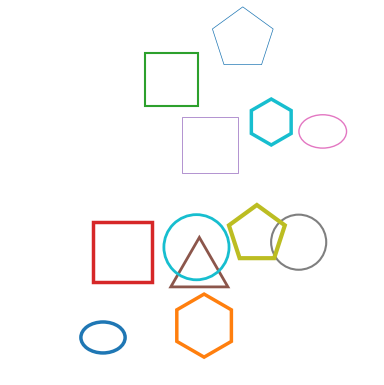[{"shape": "pentagon", "thickness": 0.5, "radius": 0.41, "center": [0.631, 0.899]}, {"shape": "oval", "thickness": 2.5, "radius": 0.29, "center": [0.268, 0.123]}, {"shape": "hexagon", "thickness": 2.5, "radius": 0.41, "center": [0.53, 0.154]}, {"shape": "square", "thickness": 1.5, "radius": 0.35, "center": [0.445, 0.793]}, {"shape": "square", "thickness": 2.5, "radius": 0.39, "center": [0.319, 0.345]}, {"shape": "square", "thickness": 0.5, "radius": 0.36, "center": [0.546, 0.623]}, {"shape": "triangle", "thickness": 2, "radius": 0.43, "center": [0.518, 0.298]}, {"shape": "oval", "thickness": 1, "radius": 0.31, "center": [0.838, 0.659]}, {"shape": "circle", "thickness": 1.5, "radius": 0.36, "center": [0.776, 0.371]}, {"shape": "pentagon", "thickness": 3, "radius": 0.38, "center": [0.667, 0.391]}, {"shape": "hexagon", "thickness": 2.5, "radius": 0.3, "center": [0.705, 0.683]}, {"shape": "circle", "thickness": 2, "radius": 0.42, "center": [0.51, 0.358]}]